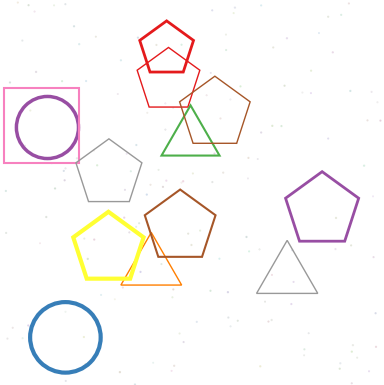[{"shape": "pentagon", "thickness": 1, "radius": 0.43, "center": [0.438, 0.791]}, {"shape": "pentagon", "thickness": 2, "radius": 0.37, "center": [0.433, 0.872]}, {"shape": "circle", "thickness": 3, "radius": 0.46, "center": [0.17, 0.124]}, {"shape": "triangle", "thickness": 1.5, "radius": 0.43, "center": [0.495, 0.639]}, {"shape": "circle", "thickness": 2.5, "radius": 0.4, "center": [0.123, 0.669]}, {"shape": "pentagon", "thickness": 2, "radius": 0.5, "center": [0.837, 0.454]}, {"shape": "triangle", "thickness": 1, "radius": 0.46, "center": [0.393, 0.305]}, {"shape": "pentagon", "thickness": 3, "radius": 0.48, "center": [0.282, 0.354]}, {"shape": "pentagon", "thickness": 1, "radius": 0.48, "center": [0.558, 0.706]}, {"shape": "pentagon", "thickness": 1.5, "radius": 0.48, "center": [0.468, 0.411]}, {"shape": "square", "thickness": 1.5, "radius": 0.49, "center": [0.107, 0.674]}, {"shape": "triangle", "thickness": 1, "radius": 0.46, "center": [0.746, 0.284]}, {"shape": "pentagon", "thickness": 1, "radius": 0.45, "center": [0.283, 0.549]}]